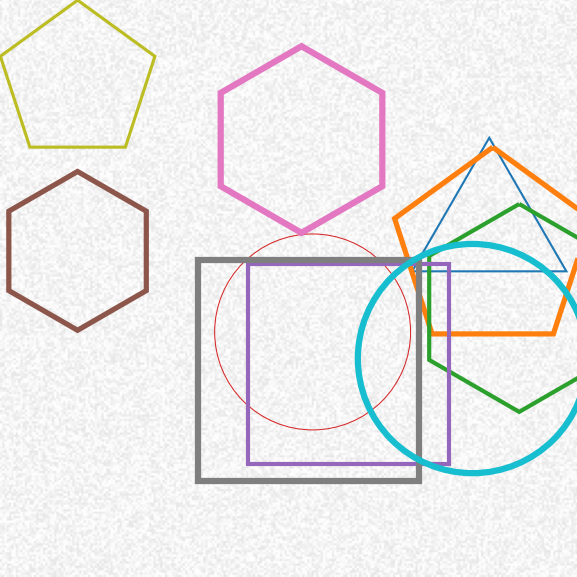[{"shape": "triangle", "thickness": 1, "radius": 0.77, "center": [0.847, 0.606]}, {"shape": "pentagon", "thickness": 2.5, "radius": 0.89, "center": [0.853, 0.566]}, {"shape": "hexagon", "thickness": 2, "radius": 0.9, "center": [0.899, 0.466]}, {"shape": "circle", "thickness": 0.5, "radius": 0.85, "center": [0.541, 0.424]}, {"shape": "square", "thickness": 2, "radius": 0.87, "center": [0.604, 0.369]}, {"shape": "hexagon", "thickness": 2.5, "radius": 0.69, "center": [0.134, 0.565]}, {"shape": "hexagon", "thickness": 3, "radius": 0.81, "center": [0.522, 0.757]}, {"shape": "square", "thickness": 3, "radius": 0.95, "center": [0.534, 0.357]}, {"shape": "pentagon", "thickness": 1.5, "radius": 0.7, "center": [0.134, 0.858]}, {"shape": "circle", "thickness": 3, "radius": 0.99, "center": [0.818, 0.378]}]